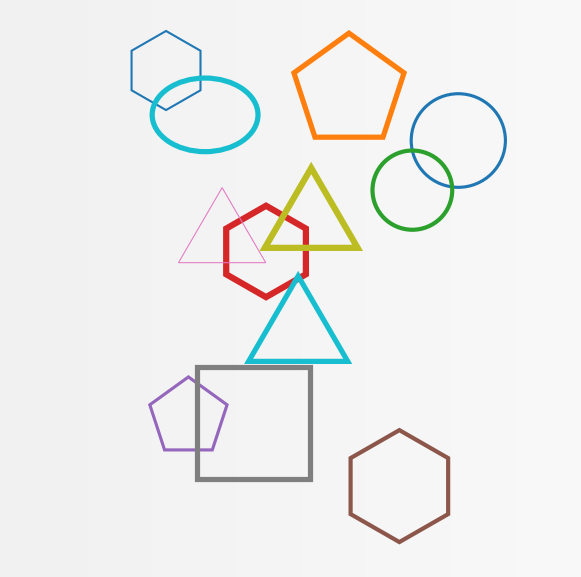[{"shape": "hexagon", "thickness": 1, "radius": 0.34, "center": [0.286, 0.877]}, {"shape": "circle", "thickness": 1.5, "radius": 0.41, "center": [0.788, 0.756]}, {"shape": "pentagon", "thickness": 2.5, "radius": 0.5, "center": [0.6, 0.842]}, {"shape": "circle", "thickness": 2, "radius": 0.34, "center": [0.709, 0.67]}, {"shape": "hexagon", "thickness": 3, "radius": 0.4, "center": [0.458, 0.564]}, {"shape": "pentagon", "thickness": 1.5, "radius": 0.35, "center": [0.324, 0.277]}, {"shape": "hexagon", "thickness": 2, "radius": 0.48, "center": [0.687, 0.157]}, {"shape": "triangle", "thickness": 0.5, "radius": 0.43, "center": [0.382, 0.588]}, {"shape": "square", "thickness": 2.5, "radius": 0.49, "center": [0.437, 0.266]}, {"shape": "triangle", "thickness": 3, "radius": 0.46, "center": [0.535, 0.616]}, {"shape": "oval", "thickness": 2.5, "radius": 0.46, "center": [0.353, 0.8]}, {"shape": "triangle", "thickness": 2.5, "radius": 0.49, "center": [0.513, 0.423]}]